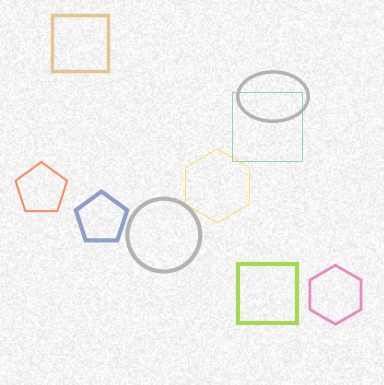[{"shape": "square", "thickness": 0.5, "radius": 0.45, "center": [0.694, 0.671]}, {"shape": "pentagon", "thickness": 1.5, "radius": 0.35, "center": [0.107, 0.509]}, {"shape": "pentagon", "thickness": 3, "radius": 0.35, "center": [0.264, 0.432]}, {"shape": "hexagon", "thickness": 2, "radius": 0.38, "center": [0.871, 0.234]}, {"shape": "square", "thickness": 3, "radius": 0.38, "center": [0.694, 0.237]}, {"shape": "hexagon", "thickness": 0.5, "radius": 0.48, "center": [0.565, 0.517]}, {"shape": "square", "thickness": 2.5, "radius": 0.36, "center": [0.208, 0.888]}, {"shape": "oval", "thickness": 2.5, "radius": 0.46, "center": [0.709, 0.749]}, {"shape": "circle", "thickness": 3, "radius": 0.47, "center": [0.426, 0.389]}]